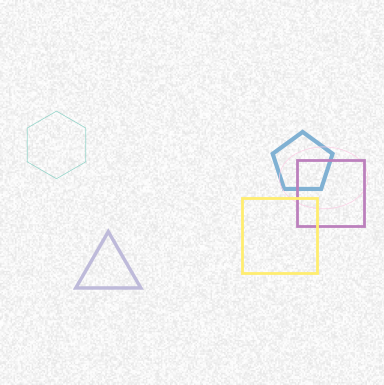[{"shape": "hexagon", "thickness": 0.5, "radius": 0.44, "center": [0.147, 0.624]}, {"shape": "triangle", "thickness": 2.5, "radius": 0.49, "center": [0.281, 0.301]}, {"shape": "pentagon", "thickness": 3, "radius": 0.41, "center": [0.786, 0.575]}, {"shape": "oval", "thickness": 0.5, "radius": 0.57, "center": [0.841, 0.538]}, {"shape": "square", "thickness": 2, "radius": 0.43, "center": [0.859, 0.499]}, {"shape": "square", "thickness": 2, "radius": 0.49, "center": [0.727, 0.388]}]